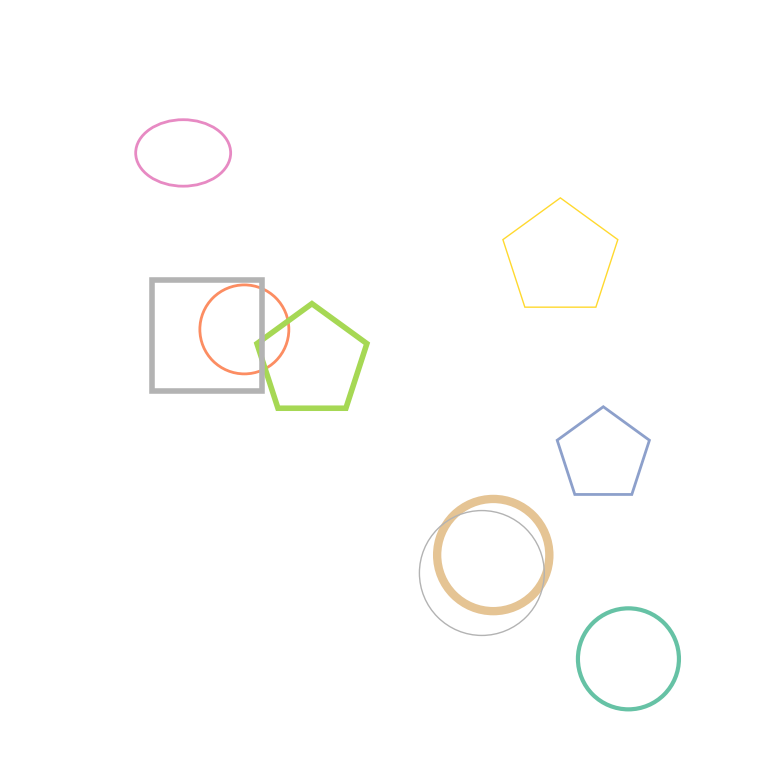[{"shape": "circle", "thickness": 1.5, "radius": 0.33, "center": [0.816, 0.144]}, {"shape": "circle", "thickness": 1, "radius": 0.29, "center": [0.317, 0.572]}, {"shape": "pentagon", "thickness": 1, "radius": 0.31, "center": [0.784, 0.409]}, {"shape": "oval", "thickness": 1, "radius": 0.31, "center": [0.238, 0.801]}, {"shape": "pentagon", "thickness": 2, "radius": 0.38, "center": [0.405, 0.531]}, {"shape": "pentagon", "thickness": 0.5, "radius": 0.39, "center": [0.728, 0.665]}, {"shape": "circle", "thickness": 3, "radius": 0.36, "center": [0.641, 0.279]}, {"shape": "square", "thickness": 2, "radius": 0.36, "center": [0.269, 0.565]}, {"shape": "circle", "thickness": 0.5, "radius": 0.41, "center": [0.626, 0.256]}]